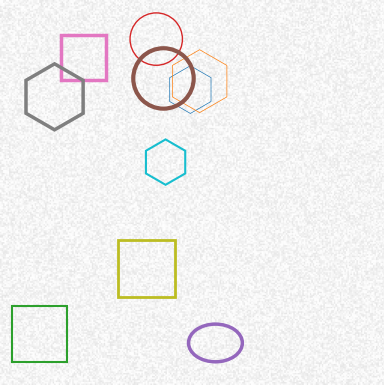[{"shape": "hexagon", "thickness": 0.5, "radius": 0.31, "center": [0.494, 0.767]}, {"shape": "hexagon", "thickness": 0.5, "radius": 0.41, "center": [0.519, 0.789]}, {"shape": "square", "thickness": 1.5, "radius": 0.36, "center": [0.102, 0.132]}, {"shape": "circle", "thickness": 1, "radius": 0.34, "center": [0.406, 0.898]}, {"shape": "oval", "thickness": 2.5, "radius": 0.35, "center": [0.56, 0.109]}, {"shape": "circle", "thickness": 3, "radius": 0.39, "center": [0.425, 0.796]}, {"shape": "square", "thickness": 2.5, "radius": 0.29, "center": [0.217, 0.852]}, {"shape": "hexagon", "thickness": 2.5, "radius": 0.43, "center": [0.142, 0.749]}, {"shape": "square", "thickness": 2, "radius": 0.37, "center": [0.38, 0.302]}, {"shape": "hexagon", "thickness": 1.5, "radius": 0.29, "center": [0.43, 0.579]}]